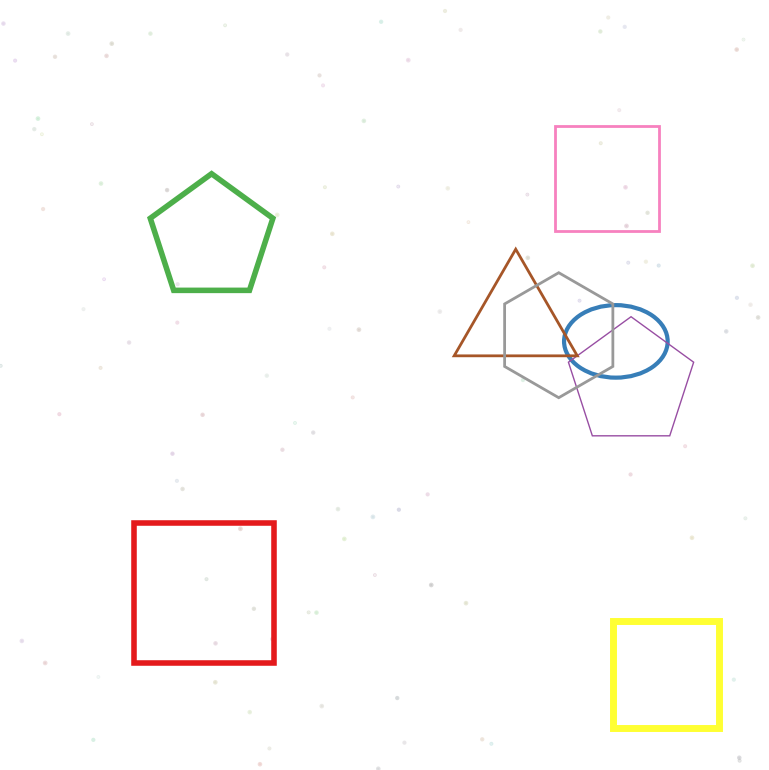[{"shape": "square", "thickness": 2, "radius": 0.46, "center": [0.265, 0.23]}, {"shape": "oval", "thickness": 1.5, "radius": 0.34, "center": [0.8, 0.557]}, {"shape": "pentagon", "thickness": 2, "radius": 0.42, "center": [0.275, 0.691]}, {"shape": "pentagon", "thickness": 0.5, "radius": 0.43, "center": [0.82, 0.503]}, {"shape": "square", "thickness": 2.5, "radius": 0.35, "center": [0.865, 0.124]}, {"shape": "triangle", "thickness": 1, "radius": 0.46, "center": [0.67, 0.584]}, {"shape": "square", "thickness": 1, "radius": 0.34, "center": [0.789, 0.768]}, {"shape": "hexagon", "thickness": 1, "radius": 0.41, "center": [0.726, 0.565]}]